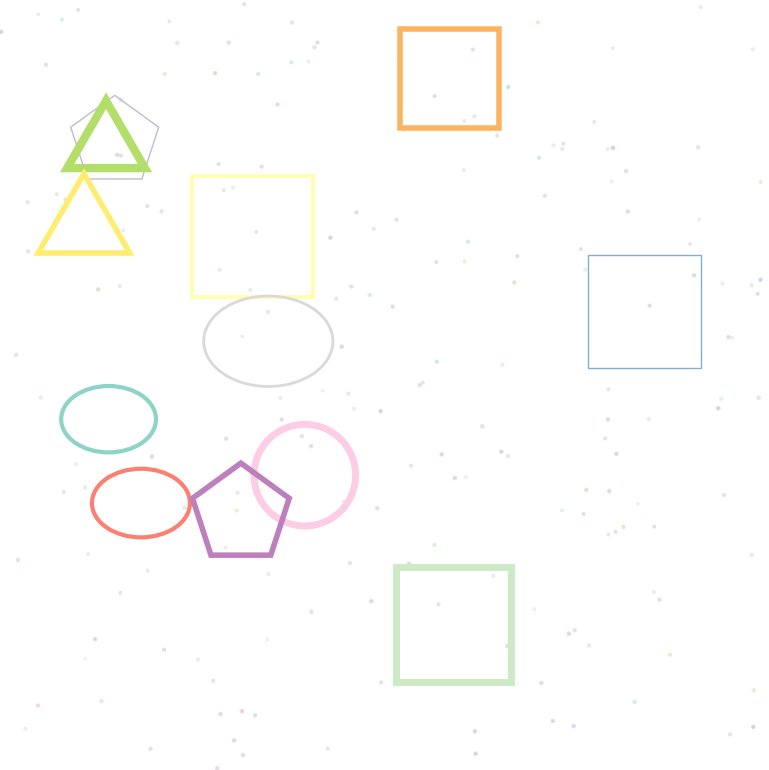[{"shape": "oval", "thickness": 1.5, "radius": 0.31, "center": [0.141, 0.456]}, {"shape": "square", "thickness": 1.5, "radius": 0.39, "center": [0.329, 0.692]}, {"shape": "pentagon", "thickness": 0.5, "radius": 0.3, "center": [0.149, 0.816]}, {"shape": "oval", "thickness": 1.5, "radius": 0.32, "center": [0.183, 0.347]}, {"shape": "square", "thickness": 0.5, "radius": 0.37, "center": [0.837, 0.596]}, {"shape": "square", "thickness": 2, "radius": 0.32, "center": [0.584, 0.898]}, {"shape": "triangle", "thickness": 3, "radius": 0.29, "center": [0.138, 0.811]}, {"shape": "circle", "thickness": 2.5, "radius": 0.33, "center": [0.396, 0.383]}, {"shape": "oval", "thickness": 1, "radius": 0.42, "center": [0.348, 0.557]}, {"shape": "pentagon", "thickness": 2, "radius": 0.33, "center": [0.313, 0.332]}, {"shape": "square", "thickness": 2.5, "radius": 0.37, "center": [0.589, 0.189]}, {"shape": "triangle", "thickness": 2, "radius": 0.34, "center": [0.109, 0.706]}]